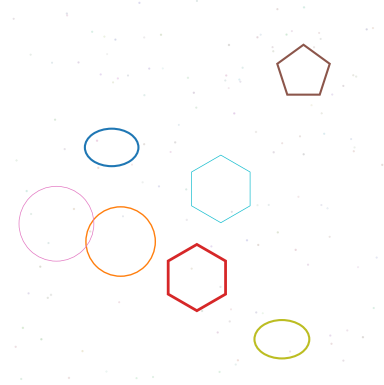[{"shape": "oval", "thickness": 1.5, "radius": 0.35, "center": [0.29, 0.617]}, {"shape": "circle", "thickness": 1, "radius": 0.45, "center": [0.313, 0.373]}, {"shape": "hexagon", "thickness": 2, "radius": 0.43, "center": [0.511, 0.279]}, {"shape": "pentagon", "thickness": 1.5, "radius": 0.36, "center": [0.788, 0.812]}, {"shape": "circle", "thickness": 0.5, "radius": 0.49, "center": [0.147, 0.419]}, {"shape": "oval", "thickness": 1.5, "radius": 0.36, "center": [0.732, 0.119]}, {"shape": "hexagon", "thickness": 0.5, "radius": 0.44, "center": [0.574, 0.509]}]